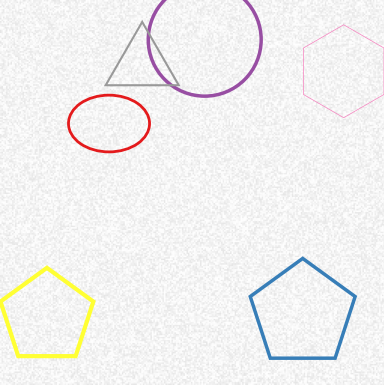[{"shape": "oval", "thickness": 2, "radius": 0.53, "center": [0.283, 0.679]}, {"shape": "pentagon", "thickness": 2.5, "radius": 0.72, "center": [0.786, 0.186]}, {"shape": "circle", "thickness": 2.5, "radius": 0.73, "center": [0.532, 0.897]}, {"shape": "pentagon", "thickness": 3, "radius": 0.63, "center": [0.122, 0.178]}, {"shape": "hexagon", "thickness": 0.5, "radius": 0.6, "center": [0.893, 0.815]}, {"shape": "triangle", "thickness": 1.5, "radius": 0.55, "center": [0.369, 0.833]}]